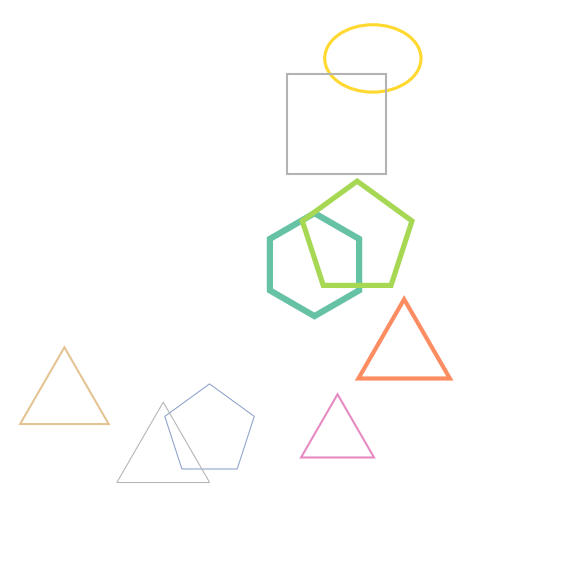[{"shape": "hexagon", "thickness": 3, "radius": 0.45, "center": [0.545, 0.541]}, {"shape": "triangle", "thickness": 2, "radius": 0.46, "center": [0.7, 0.389]}, {"shape": "pentagon", "thickness": 0.5, "radius": 0.41, "center": [0.363, 0.253]}, {"shape": "triangle", "thickness": 1, "radius": 0.36, "center": [0.584, 0.243]}, {"shape": "pentagon", "thickness": 2.5, "radius": 0.5, "center": [0.618, 0.586]}, {"shape": "oval", "thickness": 1.5, "radius": 0.42, "center": [0.646, 0.898]}, {"shape": "triangle", "thickness": 1, "radius": 0.44, "center": [0.112, 0.309]}, {"shape": "triangle", "thickness": 0.5, "radius": 0.46, "center": [0.283, 0.21]}, {"shape": "square", "thickness": 1, "radius": 0.43, "center": [0.583, 0.785]}]